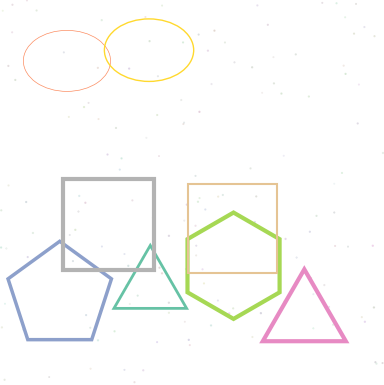[{"shape": "triangle", "thickness": 2, "radius": 0.54, "center": [0.39, 0.254]}, {"shape": "oval", "thickness": 0.5, "radius": 0.57, "center": [0.174, 0.842]}, {"shape": "pentagon", "thickness": 2.5, "radius": 0.71, "center": [0.155, 0.232]}, {"shape": "triangle", "thickness": 3, "radius": 0.62, "center": [0.79, 0.176]}, {"shape": "hexagon", "thickness": 3, "radius": 0.69, "center": [0.607, 0.31]}, {"shape": "oval", "thickness": 1, "radius": 0.58, "center": [0.387, 0.87]}, {"shape": "square", "thickness": 1.5, "radius": 0.58, "center": [0.605, 0.406]}, {"shape": "square", "thickness": 3, "radius": 0.59, "center": [0.282, 0.417]}]